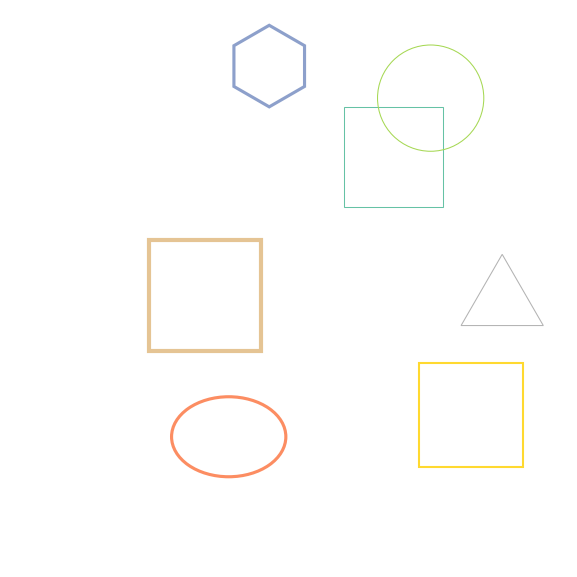[{"shape": "square", "thickness": 0.5, "radius": 0.43, "center": [0.681, 0.728]}, {"shape": "oval", "thickness": 1.5, "radius": 0.49, "center": [0.396, 0.243]}, {"shape": "hexagon", "thickness": 1.5, "radius": 0.35, "center": [0.466, 0.885]}, {"shape": "circle", "thickness": 0.5, "radius": 0.46, "center": [0.746, 0.829]}, {"shape": "square", "thickness": 1, "radius": 0.45, "center": [0.816, 0.281]}, {"shape": "square", "thickness": 2, "radius": 0.48, "center": [0.355, 0.487]}, {"shape": "triangle", "thickness": 0.5, "radius": 0.41, "center": [0.87, 0.477]}]